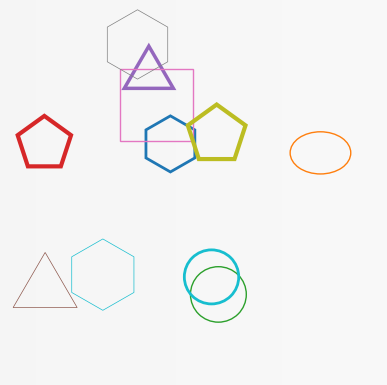[{"shape": "hexagon", "thickness": 2, "radius": 0.36, "center": [0.44, 0.626]}, {"shape": "oval", "thickness": 1, "radius": 0.39, "center": [0.827, 0.603]}, {"shape": "circle", "thickness": 1, "radius": 0.36, "center": [0.564, 0.235]}, {"shape": "pentagon", "thickness": 3, "radius": 0.36, "center": [0.114, 0.626]}, {"shape": "triangle", "thickness": 2.5, "radius": 0.37, "center": [0.384, 0.807]}, {"shape": "triangle", "thickness": 0.5, "radius": 0.48, "center": [0.116, 0.249]}, {"shape": "square", "thickness": 1, "radius": 0.47, "center": [0.404, 0.727]}, {"shape": "hexagon", "thickness": 0.5, "radius": 0.45, "center": [0.355, 0.885]}, {"shape": "pentagon", "thickness": 3, "radius": 0.39, "center": [0.559, 0.65]}, {"shape": "circle", "thickness": 2, "radius": 0.35, "center": [0.546, 0.281]}, {"shape": "hexagon", "thickness": 0.5, "radius": 0.46, "center": [0.265, 0.287]}]